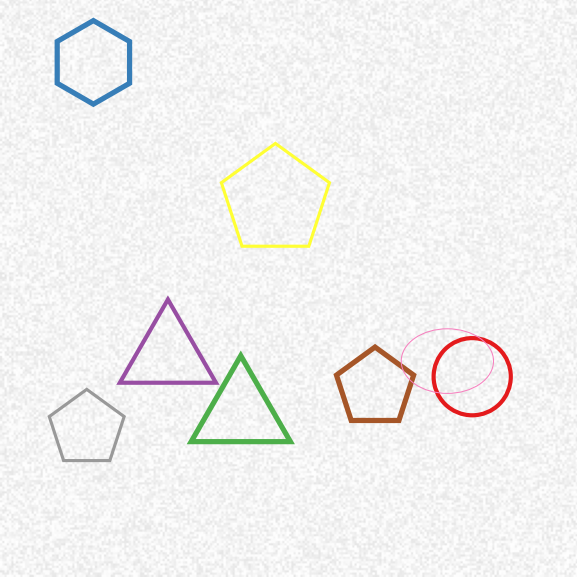[{"shape": "circle", "thickness": 2, "radius": 0.33, "center": [0.818, 0.347]}, {"shape": "hexagon", "thickness": 2.5, "radius": 0.36, "center": [0.162, 0.891]}, {"shape": "triangle", "thickness": 2.5, "radius": 0.5, "center": [0.417, 0.284]}, {"shape": "triangle", "thickness": 2, "radius": 0.48, "center": [0.291, 0.384]}, {"shape": "pentagon", "thickness": 1.5, "radius": 0.49, "center": [0.477, 0.652]}, {"shape": "pentagon", "thickness": 2.5, "radius": 0.35, "center": [0.649, 0.328]}, {"shape": "oval", "thickness": 0.5, "radius": 0.4, "center": [0.775, 0.374]}, {"shape": "pentagon", "thickness": 1.5, "radius": 0.34, "center": [0.15, 0.257]}]